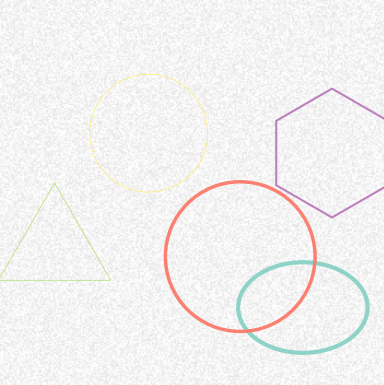[{"shape": "oval", "thickness": 3, "radius": 0.84, "center": [0.787, 0.201]}, {"shape": "circle", "thickness": 2.5, "radius": 0.97, "center": [0.624, 0.333]}, {"shape": "triangle", "thickness": 0.5, "radius": 0.84, "center": [0.142, 0.356]}, {"shape": "hexagon", "thickness": 1.5, "radius": 0.84, "center": [0.862, 0.602]}, {"shape": "circle", "thickness": 0.5, "radius": 0.77, "center": [0.386, 0.654]}]